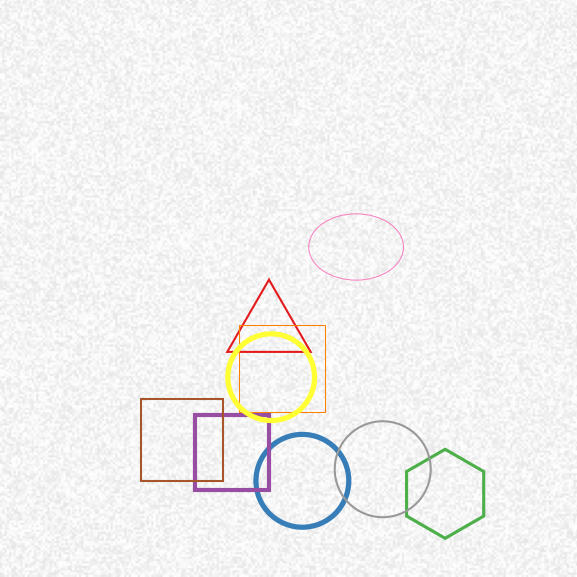[{"shape": "triangle", "thickness": 1, "radius": 0.42, "center": [0.466, 0.431]}, {"shape": "circle", "thickness": 2.5, "radius": 0.4, "center": [0.524, 0.167]}, {"shape": "hexagon", "thickness": 1.5, "radius": 0.39, "center": [0.771, 0.144]}, {"shape": "square", "thickness": 2, "radius": 0.32, "center": [0.402, 0.216]}, {"shape": "square", "thickness": 0.5, "radius": 0.37, "center": [0.488, 0.361]}, {"shape": "circle", "thickness": 2.5, "radius": 0.38, "center": [0.47, 0.346]}, {"shape": "square", "thickness": 1, "radius": 0.36, "center": [0.315, 0.238]}, {"shape": "oval", "thickness": 0.5, "radius": 0.41, "center": [0.617, 0.571]}, {"shape": "circle", "thickness": 1, "radius": 0.42, "center": [0.663, 0.187]}]